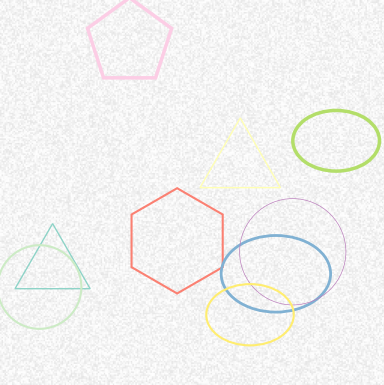[{"shape": "triangle", "thickness": 1, "radius": 0.56, "center": [0.137, 0.306]}, {"shape": "triangle", "thickness": 1, "radius": 0.6, "center": [0.624, 0.573]}, {"shape": "hexagon", "thickness": 1.5, "radius": 0.68, "center": [0.46, 0.374]}, {"shape": "oval", "thickness": 2, "radius": 0.71, "center": [0.717, 0.289]}, {"shape": "oval", "thickness": 2.5, "radius": 0.56, "center": [0.873, 0.634]}, {"shape": "pentagon", "thickness": 2.5, "radius": 0.57, "center": [0.336, 0.891]}, {"shape": "circle", "thickness": 0.5, "radius": 0.69, "center": [0.76, 0.346]}, {"shape": "circle", "thickness": 1.5, "radius": 0.54, "center": [0.103, 0.254]}, {"shape": "oval", "thickness": 1.5, "radius": 0.57, "center": [0.649, 0.182]}]